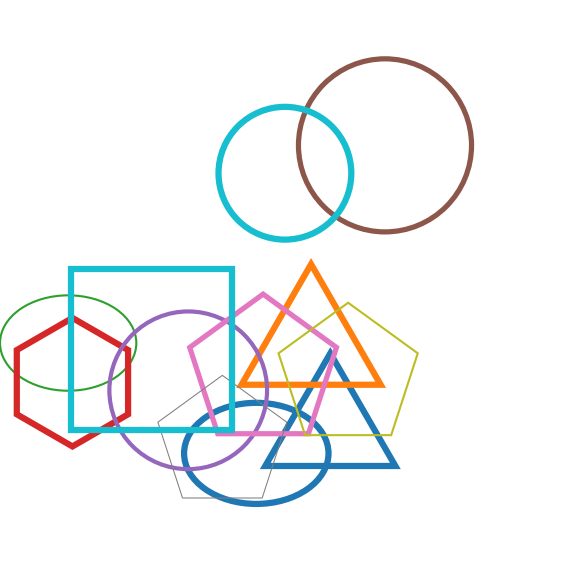[{"shape": "oval", "thickness": 3, "radius": 0.63, "center": [0.444, 0.214]}, {"shape": "triangle", "thickness": 3, "radius": 0.65, "center": [0.572, 0.257]}, {"shape": "triangle", "thickness": 3, "radius": 0.7, "center": [0.539, 0.402]}, {"shape": "oval", "thickness": 1, "radius": 0.59, "center": [0.118, 0.405]}, {"shape": "hexagon", "thickness": 3, "radius": 0.56, "center": [0.125, 0.337]}, {"shape": "circle", "thickness": 2, "radius": 0.68, "center": [0.326, 0.323]}, {"shape": "circle", "thickness": 2.5, "radius": 0.75, "center": [0.667, 0.747]}, {"shape": "pentagon", "thickness": 2.5, "radius": 0.67, "center": [0.456, 0.356]}, {"shape": "pentagon", "thickness": 0.5, "radius": 0.59, "center": [0.385, 0.232]}, {"shape": "pentagon", "thickness": 1, "radius": 0.63, "center": [0.603, 0.348]}, {"shape": "square", "thickness": 3, "radius": 0.7, "center": [0.262, 0.394]}, {"shape": "circle", "thickness": 3, "radius": 0.57, "center": [0.493, 0.699]}]